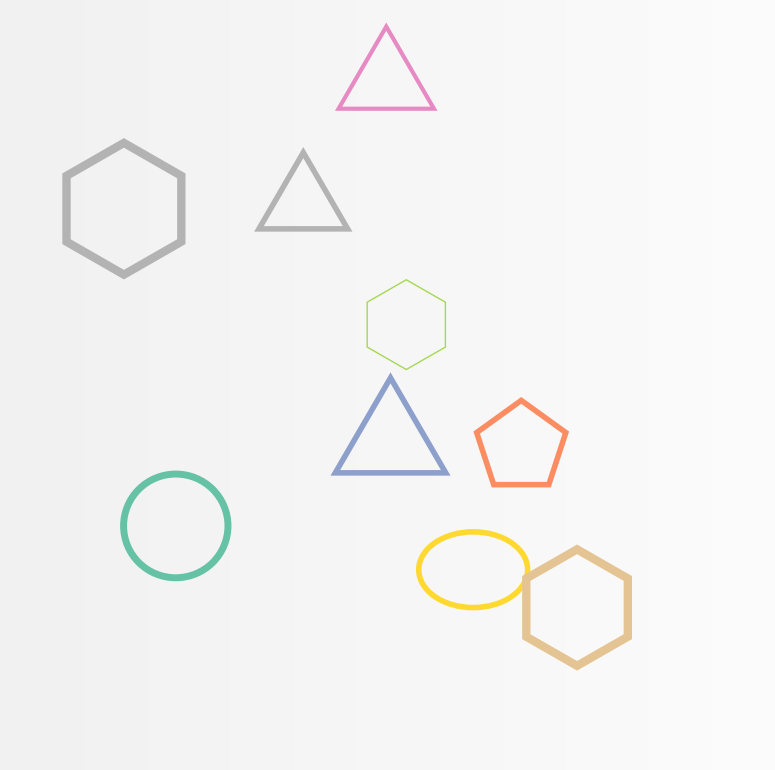[{"shape": "circle", "thickness": 2.5, "radius": 0.34, "center": [0.227, 0.317]}, {"shape": "pentagon", "thickness": 2, "radius": 0.3, "center": [0.673, 0.42]}, {"shape": "triangle", "thickness": 2, "radius": 0.41, "center": [0.504, 0.427]}, {"shape": "triangle", "thickness": 1.5, "radius": 0.36, "center": [0.498, 0.894]}, {"shape": "hexagon", "thickness": 0.5, "radius": 0.29, "center": [0.524, 0.578]}, {"shape": "oval", "thickness": 2, "radius": 0.35, "center": [0.611, 0.26]}, {"shape": "hexagon", "thickness": 3, "radius": 0.38, "center": [0.745, 0.211]}, {"shape": "triangle", "thickness": 2, "radius": 0.33, "center": [0.391, 0.736]}, {"shape": "hexagon", "thickness": 3, "radius": 0.43, "center": [0.16, 0.729]}]